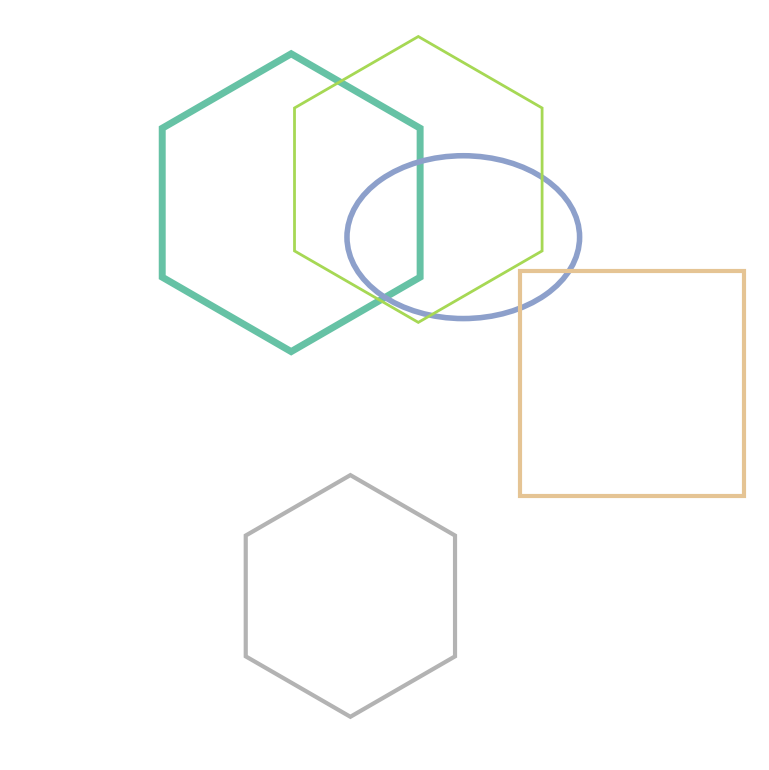[{"shape": "hexagon", "thickness": 2.5, "radius": 0.97, "center": [0.378, 0.737]}, {"shape": "oval", "thickness": 2, "radius": 0.76, "center": [0.602, 0.692]}, {"shape": "hexagon", "thickness": 1, "radius": 0.93, "center": [0.543, 0.767]}, {"shape": "square", "thickness": 1.5, "radius": 0.73, "center": [0.821, 0.502]}, {"shape": "hexagon", "thickness": 1.5, "radius": 0.78, "center": [0.455, 0.226]}]